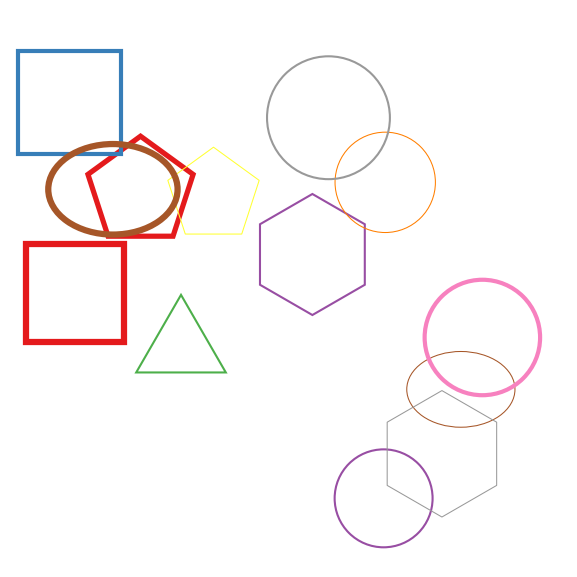[{"shape": "pentagon", "thickness": 2.5, "radius": 0.48, "center": [0.243, 0.668]}, {"shape": "square", "thickness": 3, "radius": 0.42, "center": [0.13, 0.491]}, {"shape": "square", "thickness": 2, "radius": 0.44, "center": [0.121, 0.822]}, {"shape": "triangle", "thickness": 1, "radius": 0.45, "center": [0.313, 0.399]}, {"shape": "circle", "thickness": 1, "radius": 0.42, "center": [0.664, 0.136]}, {"shape": "hexagon", "thickness": 1, "radius": 0.52, "center": [0.541, 0.558]}, {"shape": "circle", "thickness": 0.5, "radius": 0.43, "center": [0.667, 0.683]}, {"shape": "pentagon", "thickness": 0.5, "radius": 0.42, "center": [0.37, 0.661]}, {"shape": "oval", "thickness": 3, "radius": 0.56, "center": [0.196, 0.671]}, {"shape": "oval", "thickness": 0.5, "radius": 0.47, "center": [0.798, 0.325]}, {"shape": "circle", "thickness": 2, "radius": 0.5, "center": [0.835, 0.415]}, {"shape": "circle", "thickness": 1, "radius": 0.53, "center": [0.569, 0.795]}, {"shape": "hexagon", "thickness": 0.5, "radius": 0.55, "center": [0.765, 0.213]}]